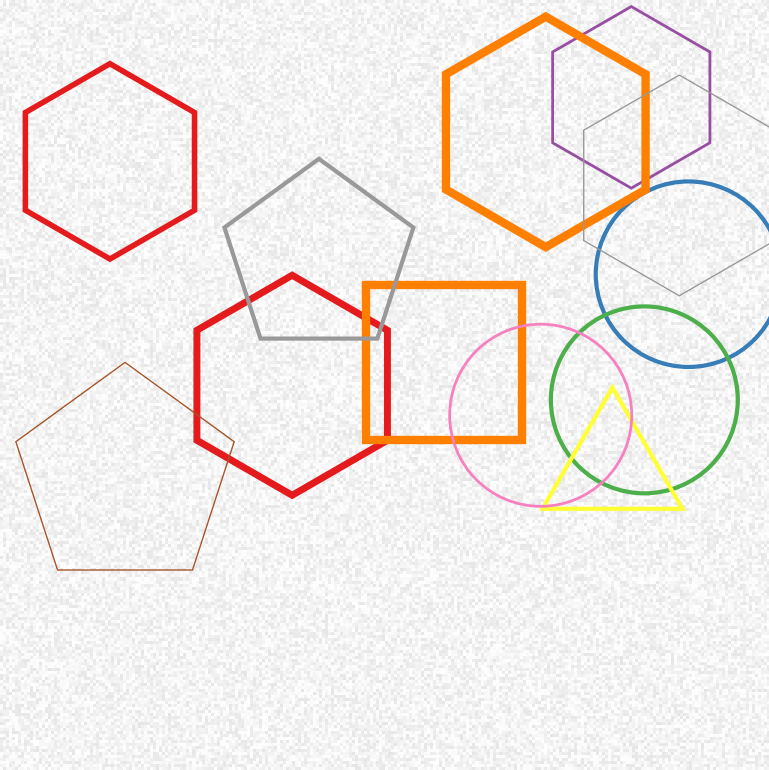[{"shape": "hexagon", "thickness": 2.5, "radius": 0.71, "center": [0.379, 0.5]}, {"shape": "hexagon", "thickness": 2, "radius": 0.63, "center": [0.143, 0.79]}, {"shape": "circle", "thickness": 1.5, "radius": 0.6, "center": [0.894, 0.644]}, {"shape": "circle", "thickness": 1.5, "radius": 0.61, "center": [0.837, 0.481]}, {"shape": "hexagon", "thickness": 1, "radius": 0.59, "center": [0.82, 0.874]}, {"shape": "square", "thickness": 3, "radius": 0.5, "center": [0.577, 0.53]}, {"shape": "hexagon", "thickness": 3, "radius": 0.75, "center": [0.709, 0.829]}, {"shape": "triangle", "thickness": 1.5, "radius": 0.53, "center": [0.795, 0.392]}, {"shape": "pentagon", "thickness": 0.5, "radius": 0.75, "center": [0.162, 0.38]}, {"shape": "circle", "thickness": 1, "radius": 0.59, "center": [0.702, 0.461]}, {"shape": "hexagon", "thickness": 0.5, "radius": 0.72, "center": [0.882, 0.759]}, {"shape": "pentagon", "thickness": 1.5, "radius": 0.65, "center": [0.414, 0.665]}]